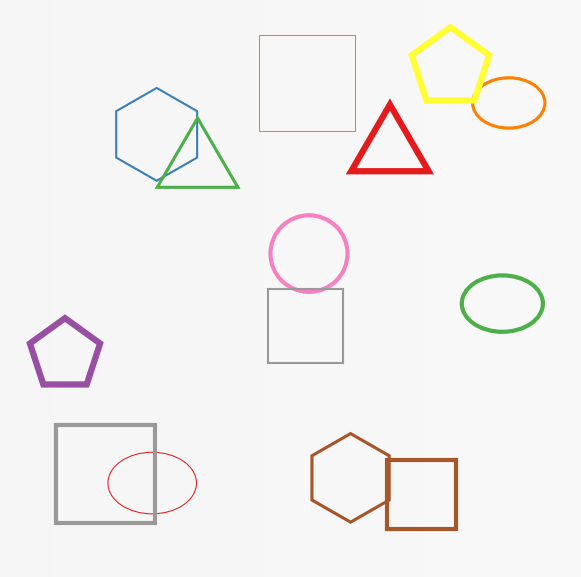[{"shape": "triangle", "thickness": 3, "radius": 0.38, "center": [0.671, 0.741]}, {"shape": "oval", "thickness": 0.5, "radius": 0.38, "center": [0.262, 0.163]}, {"shape": "hexagon", "thickness": 1, "radius": 0.4, "center": [0.27, 0.766]}, {"shape": "triangle", "thickness": 1.5, "radius": 0.4, "center": [0.34, 0.715]}, {"shape": "oval", "thickness": 2, "radius": 0.35, "center": [0.864, 0.473]}, {"shape": "pentagon", "thickness": 3, "radius": 0.32, "center": [0.112, 0.385]}, {"shape": "oval", "thickness": 1.5, "radius": 0.31, "center": [0.875, 0.821]}, {"shape": "square", "thickness": 0.5, "radius": 0.41, "center": [0.528, 0.855]}, {"shape": "pentagon", "thickness": 3, "radius": 0.35, "center": [0.775, 0.882]}, {"shape": "square", "thickness": 2, "radius": 0.3, "center": [0.725, 0.143]}, {"shape": "hexagon", "thickness": 1.5, "radius": 0.38, "center": [0.603, 0.172]}, {"shape": "circle", "thickness": 2, "radius": 0.33, "center": [0.532, 0.56]}, {"shape": "square", "thickness": 2, "radius": 0.42, "center": [0.182, 0.178]}, {"shape": "square", "thickness": 1, "radius": 0.32, "center": [0.525, 0.435]}]